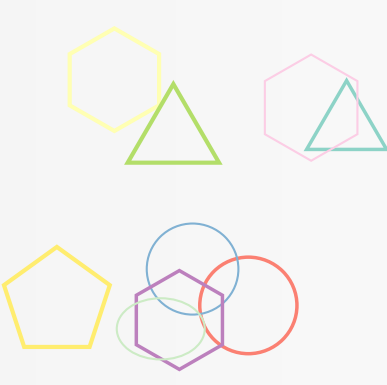[{"shape": "triangle", "thickness": 2.5, "radius": 0.6, "center": [0.894, 0.671]}, {"shape": "hexagon", "thickness": 3, "radius": 0.67, "center": [0.295, 0.793]}, {"shape": "circle", "thickness": 2.5, "radius": 0.63, "center": [0.641, 0.207]}, {"shape": "circle", "thickness": 1.5, "radius": 0.59, "center": [0.497, 0.301]}, {"shape": "triangle", "thickness": 3, "radius": 0.68, "center": [0.447, 0.646]}, {"shape": "hexagon", "thickness": 1.5, "radius": 0.69, "center": [0.803, 0.72]}, {"shape": "hexagon", "thickness": 2.5, "radius": 0.64, "center": [0.463, 0.169]}, {"shape": "oval", "thickness": 1.5, "radius": 0.57, "center": [0.415, 0.146]}, {"shape": "pentagon", "thickness": 3, "radius": 0.72, "center": [0.147, 0.215]}]